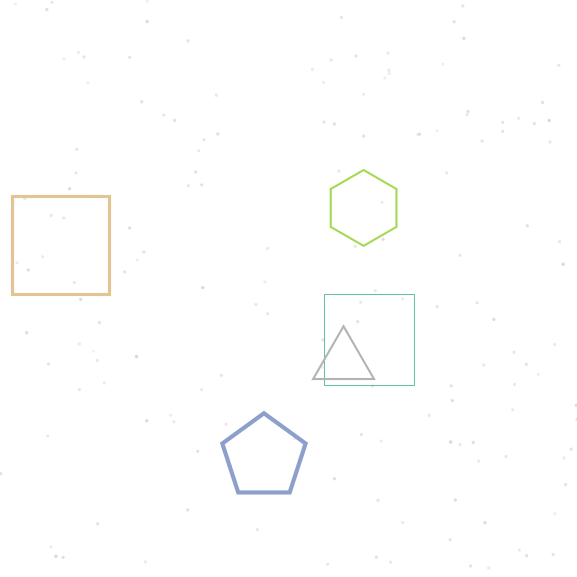[{"shape": "square", "thickness": 0.5, "radius": 0.39, "center": [0.639, 0.411]}, {"shape": "pentagon", "thickness": 2, "radius": 0.38, "center": [0.457, 0.208]}, {"shape": "hexagon", "thickness": 1, "radius": 0.33, "center": [0.63, 0.639]}, {"shape": "square", "thickness": 1.5, "radius": 0.42, "center": [0.105, 0.575]}, {"shape": "triangle", "thickness": 1, "radius": 0.3, "center": [0.595, 0.373]}]